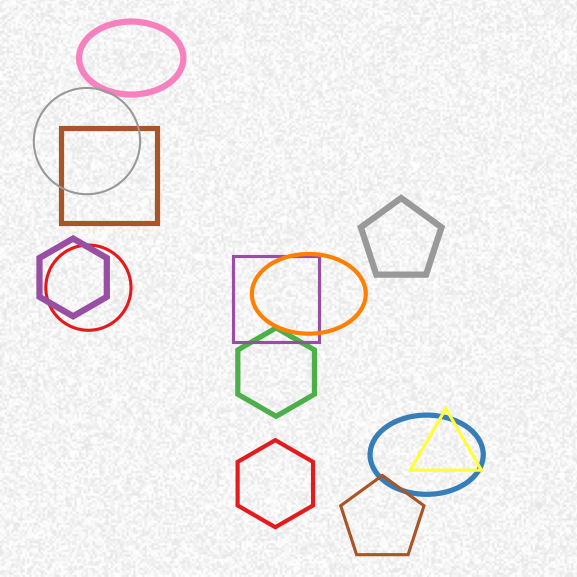[{"shape": "circle", "thickness": 1.5, "radius": 0.37, "center": [0.153, 0.501]}, {"shape": "hexagon", "thickness": 2, "radius": 0.38, "center": [0.477, 0.162]}, {"shape": "oval", "thickness": 2.5, "radius": 0.49, "center": [0.739, 0.212]}, {"shape": "hexagon", "thickness": 2.5, "radius": 0.38, "center": [0.478, 0.355]}, {"shape": "hexagon", "thickness": 3, "radius": 0.34, "center": [0.127, 0.519]}, {"shape": "square", "thickness": 1.5, "radius": 0.38, "center": [0.478, 0.481]}, {"shape": "oval", "thickness": 2, "radius": 0.49, "center": [0.535, 0.49]}, {"shape": "triangle", "thickness": 1.5, "radius": 0.36, "center": [0.772, 0.221]}, {"shape": "pentagon", "thickness": 1.5, "radius": 0.38, "center": [0.662, 0.1]}, {"shape": "square", "thickness": 2.5, "radius": 0.41, "center": [0.188, 0.695]}, {"shape": "oval", "thickness": 3, "radius": 0.45, "center": [0.227, 0.899]}, {"shape": "circle", "thickness": 1, "radius": 0.46, "center": [0.151, 0.755]}, {"shape": "pentagon", "thickness": 3, "radius": 0.37, "center": [0.695, 0.583]}]